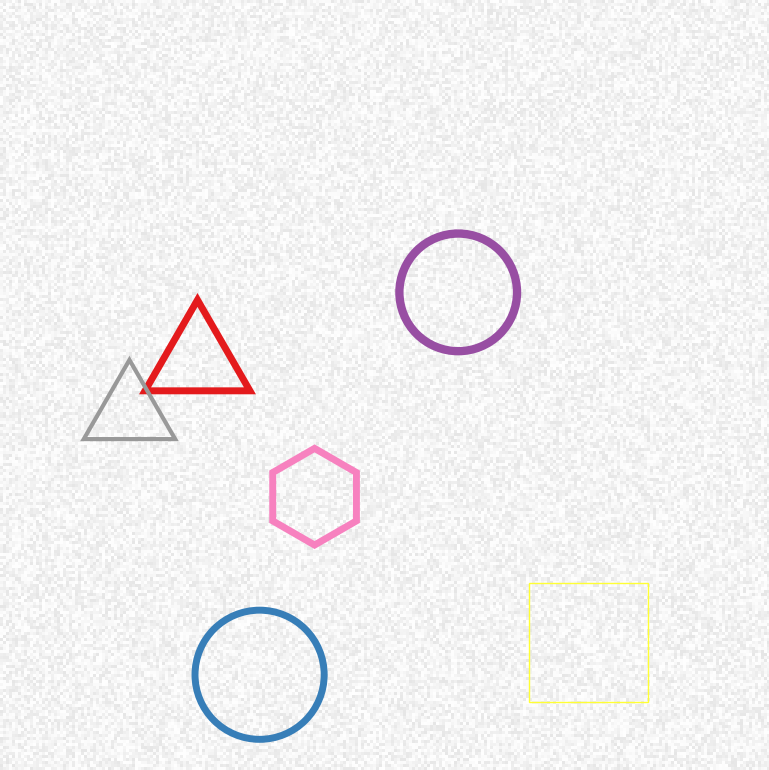[{"shape": "triangle", "thickness": 2.5, "radius": 0.39, "center": [0.256, 0.532]}, {"shape": "circle", "thickness": 2.5, "radius": 0.42, "center": [0.337, 0.124]}, {"shape": "circle", "thickness": 3, "radius": 0.38, "center": [0.595, 0.62]}, {"shape": "square", "thickness": 0.5, "radius": 0.39, "center": [0.764, 0.166]}, {"shape": "hexagon", "thickness": 2.5, "radius": 0.31, "center": [0.409, 0.355]}, {"shape": "triangle", "thickness": 1.5, "radius": 0.34, "center": [0.168, 0.464]}]